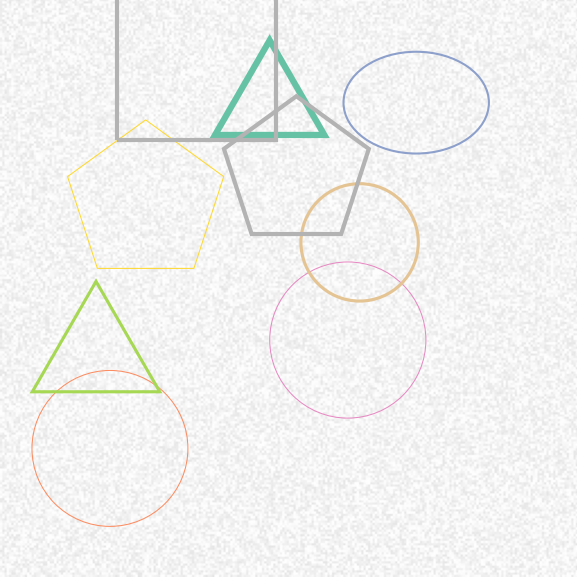[{"shape": "triangle", "thickness": 3, "radius": 0.55, "center": [0.467, 0.82]}, {"shape": "circle", "thickness": 0.5, "radius": 0.68, "center": [0.19, 0.223]}, {"shape": "oval", "thickness": 1, "radius": 0.63, "center": [0.721, 0.821]}, {"shape": "circle", "thickness": 0.5, "radius": 0.68, "center": [0.602, 0.41]}, {"shape": "triangle", "thickness": 1.5, "radius": 0.64, "center": [0.166, 0.384]}, {"shape": "pentagon", "thickness": 0.5, "radius": 0.71, "center": [0.252, 0.649]}, {"shape": "circle", "thickness": 1.5, "radius": 0.51, "center": [0.623, 0.579]}, {"shape": "pentagon", "thickness": 2, "radius": 0.66, "center": [0.513, 0.701]}, {"shape": "square", "thickness": 2, "radius": 0.69, "center": [0.341, 0.894]}]